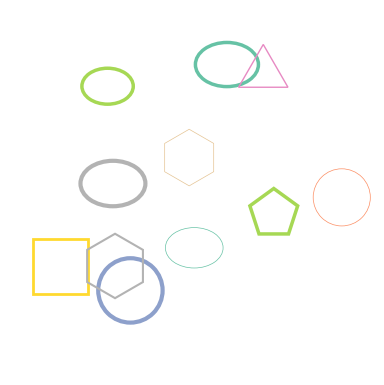[{"shape": "oval", "thickness": 0.5, "radius": 0.37, "center": [0.504, 0.356]}, {"shape": "oval", "thickness": 2.5, "radius": 0.41, "center": [0.589, 0.832]}, {"shape": "circle", "thickness": 0.5, "radius": 0.37, "center": [0.888, 0.487]}, {"shape": "circle", "thickness": 3, "radius": 0.42, "center": [0.339, 0.246]}, {"shape": "triangle", "thickness": 1, "radius": 0.37, "center": [0.684, 0.81]}, {"shape": "oval", "thickness": 2.5, "radius": 0.33, "center": [0.279, 0.776]}, {"shape": "pentagon", "thickness": 2.5, "radius": 0.33, "center": [0.711, 0.445]}, {"shape": "square", "thickness": 2, "radius": 0.36, "center": [0.157, 0.308]}, {"shape": "hexagon", "thickness": 0.5, "radius": 0.37, "center": [0.491, 0.591]}, {"shape": "oval", "thickness": 3, "radius": 0.42, "center": [0.293, 0.523]}, {"shape": "hexagon", "thickness": 1.5, "radius": 0.42, "center": [0.299, 0.309]}]